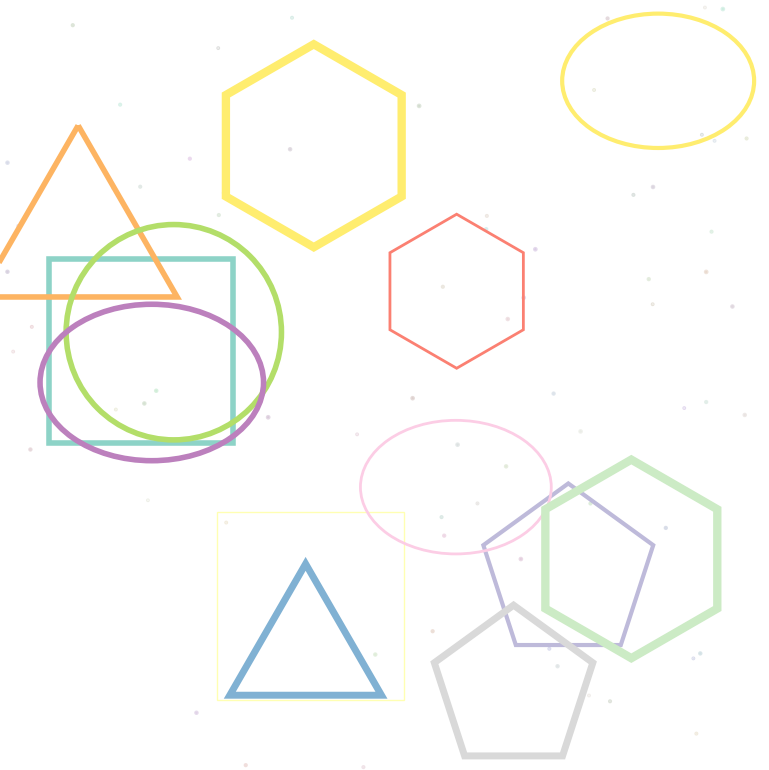[{"shape": "square", "thickness": 2, "radius": 0.6, "center": [0.183, 0.544]}, {"shape": "square", "thickness": 0.5, "radius": 0.61, "center": [0.403, 0.213]}, {"shape": "pentagon", "thickness": 1.5, "radius": 0.58, "center": [0.738, 0.256]}, {"shape": "hexagon", "thickness": 1, "radius": 0.5, "center": [0.593, 0.622]}, {"shape": "triangle", "thickness": 2.5, "radius": 0.57, "center": [0.397, 0.154]}, {"shape": "triangle", "thickness": 2, "radius": 0.74, "center": [0.102, 0.689]}, {"shape": "circle", "thickness": 2, "radius": 0.7, "center": [0.226, 0.569]}, {"shape": "oval", "thickness": 1, "radius": 0.62, "center": [0.592, 0.367]}, {"shape": "pentagon", "thickness": 2.5, "radius": 0.54, "center": [0.667, 0.106]}, {"shape": "oval", "thickness": 2, "radius": 0.73, "center": [0.197, 0.503]}, {"shape": "hexagon", "thickness": 3, "radius": 0.64, "center": [0.82, 0.274]}, {"shape": "oval", "thickness": 1.5, "radius": 0.62, "center": [0.855, 0.895]}, {"shape": "hexagon", "thickness": 3, "radius": 0.66, "center": [0.408, 0.811]}]